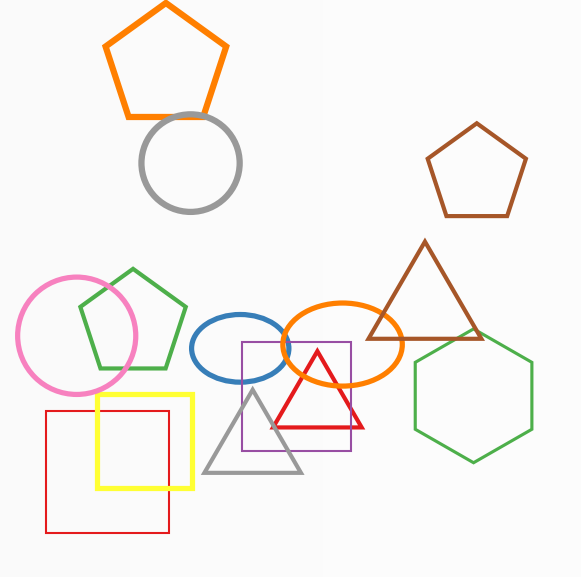[{"shape": "square", "thickness": 1, "radius": 0.53, "center": [0.184, 0.181]}, {"shape": "triangle", "thickness": 2, "radius": 0.44, "center": [0.546, 0.303]}, {"shape": "oval", "thickness": 2.5, "radius": 0.42, "center": [0.413, 0.396]}, {"shape": "pentagon", "thickness": 2, "radius": 0.48, "center": [0.229, 0.438]}, {"shape": "hexagon", "thickness": 1.5, "radius": 0.58, "center": [0.815, 0.314]}, {"shape": "square", "thickness": 1, "radius": 0.47, "center": [0.51, 0.313]}, {"shape": "pentagon", "thickness": 3, "radius": 0.55, "center": [0.285, 0.885]}, {"shape": "oval", "thickness": 2.5, "radius": 0.51, "center": [0.589, 0.402]}, {"shape": "square", "thickness": 2.5, "radius": 0.41, "center": [0.248, 0.236]}, {"shape": "pentagon", "thickness": 2, "radius": 0.44, "center": [0.82, 0.697]}, {"shape": "triangle", "thickness": 2, "radius": 0.56, "center": [0.731, 0.469]}, {"shape": "circle", "thickness": 2.5, "radius": 0.51, "center": [0.132, 0.418]}, {"shape": "triangle", "thickness": 2, "radius": 0.48, "center": [0.435, 0.228]}, {"shape": "circle", "thickness": 3, "radius": 0.42, "center": [0.328, 0.717]}]